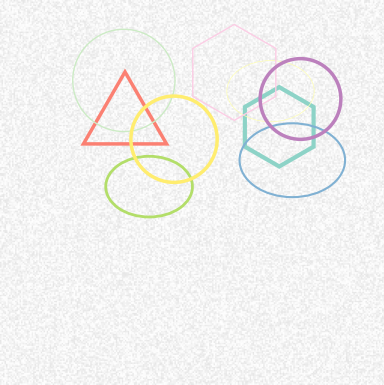[{"shape": "hexagon", "thickness": 3, "radius": 0.52, "center": [0.725, 0.671]}, {"shape": "oval", "thickness": 0.5, "radius": 0.57, "center": [0.703, 0.763]}, {"shape": "triangle", "thickness": 2.5, "radius": 0.62, "center": [0.325, 0.689]}, {"shape": "oval", "thickness": 1.5, "radius": 0.69, "center": [0.759, 0.584]}, {"shape": "oval", "thickness": 2, "radius": 0.56, "center": [0.387, 0.515]}, {"shape": "hexagon", "thickness": 1, "radius": 0.62, "center": [0.609, 0.812]}, {"shape": "circle", "thickness": 2.5, "radius": 0.52, "center": [0.781, 0.743]}, {"shape": "circle", "thickness": 1, "radius": 0.66, "center": [0.322, 0.791]}, {"shape": "circle", "thickness": 2.5, "radius": 0.56, "center": [0.452, 0.638]}]